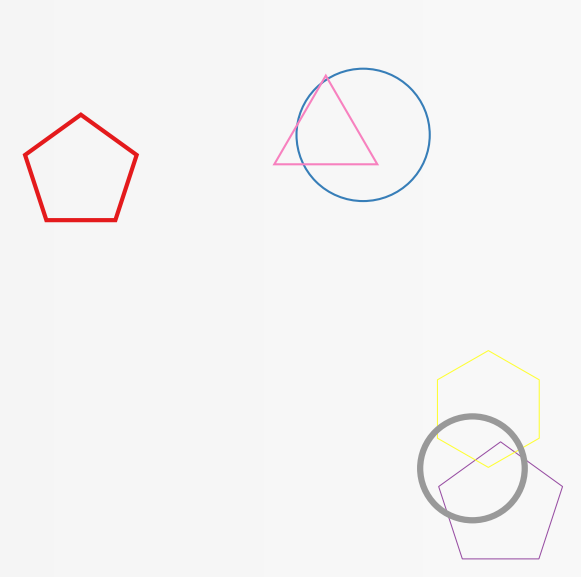[{"shape": "pentagon", "thickness": 2, "radius": 0.5, "center": [0.139, 0.7]}, {"shape": "circle", "thickness": 1, "radius": 0.57, "center": [0.625, 0.766]}, {"shape": "pentagon", "thickness": 0.5, "radius": 0.56, "center": [0.861, 0.122]}, {"shape": "hexagon", "thickness": 0.5, "radius": 0.51, "center": [0.84, 0.291]}, {"shape": "triangle", "thickness": 1, "radius": 0.51, "center": [0.561, 0.766]}, {"shape": "circle", "thickness": 3, "radius": 0.45, "center": [0.813, 0.188]}]